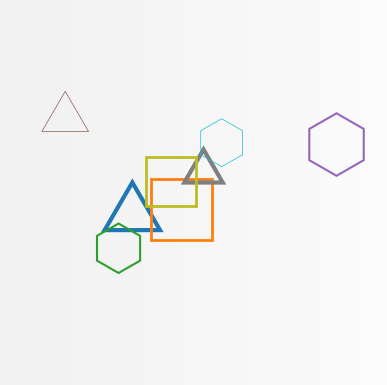[{"shape": "triangle", "thickness": 3, "radius": 0.41, "center": [0.342, 0.444]}, {"shape": "square", "thickness": 2, "radius": 0.39, "center": [0.469, 0.456]}, {"shape": "hexagon", "thickness": 1.5, "radius": 0.32, "center": [0.306, 0.355]}, {"shape": "hexagon", "thickness": 1.5, "radius": 0.41, "center": [0.868, 0.625]}, {"shape": "triangle", "thickness": 0.5, "radius": 0.35, "center": [0.168, 0.693]}, {"shape": "triangle", "thickness": 3, "radius": 0.29, "center": [0.525, 0.554]}, {"shape": "square", "thickness": 2, "radius": 0.32, "center": [0.44, 0.529]}, {"shape": "hexagon", "thickness": 0.5, "radius": 0.31, "center": [0.572, 0.629]}]